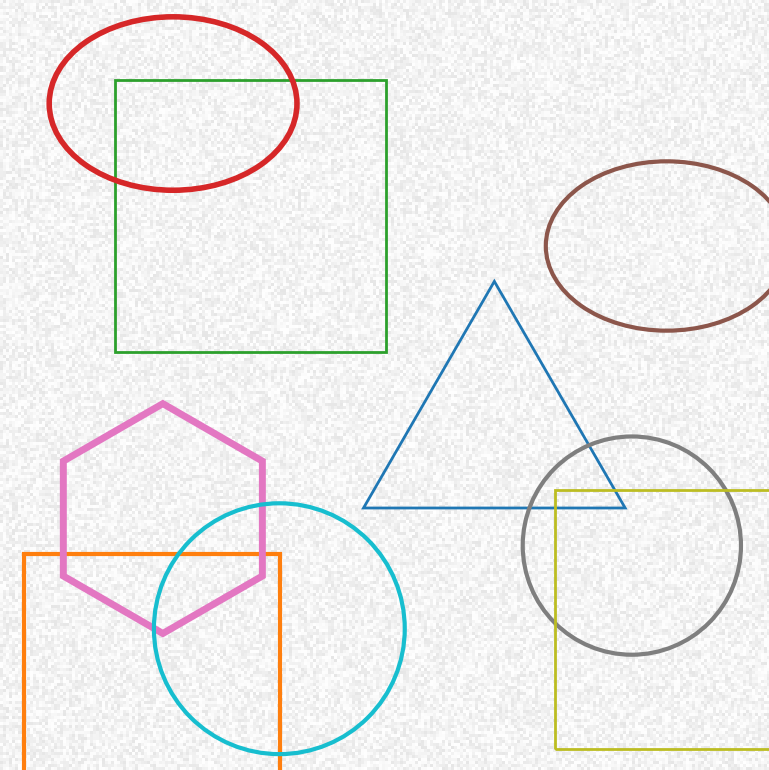[{"shape": "triangle", "thickness": 1, "radius": 0.98, "center": [0.642, 0.438]}, {"shape": "square", "thickness": 1.5, "radius": 0.83, "center": [0.198, 0.114]}, {"shape": "square", "thickness": 1, "radius": 0.88, "center": [0.325, 0.72]}, {"shape": "oval", "thickness": 2, "radius": 0.8, "center": [0.225, 0.866]}, {"shape": "oval", "thickness": 1.5, "radius": 0.79, "center": [0.866, 0.681]}, {"shape": "hexagon", "thickness": 2.5, "radius": 0.75, "center": [0.211, 0.327]}, {"shape": "circle", "thickness": 1.5, "radius": 0.71, "center": [0.821, 0.291]}, {"shape": "square", "thickness": 1, "radius": 0.84, "center": [0.889, 0.195]}, {"shape": "circle", "thickness": 1.5, "radius": 0.81, "center": [0.363, 0.183]}]